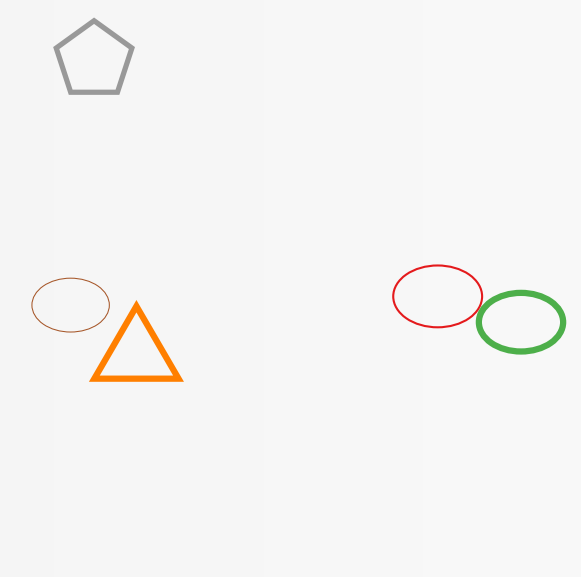[{"shape": "oval", "thickness": 1, "radius": 0.38, "center": [0.753, 0.486]}, {"shape": "oval", "thickness": 3, "radius": 0.36, "center": [0.896, 0.441]}, {"shape": "triangle", "thickness": 3, "radius": 0.42, "center": [0.235, 0.385]}, {"shape": "oval", "thickness": 0.5, "radius": 0.33, "center": [0.122, 0.471]}, {"shape": "pentagon", "thickness": 2.5, "radius": 0.34, "center": [0.162, 0.895]}]